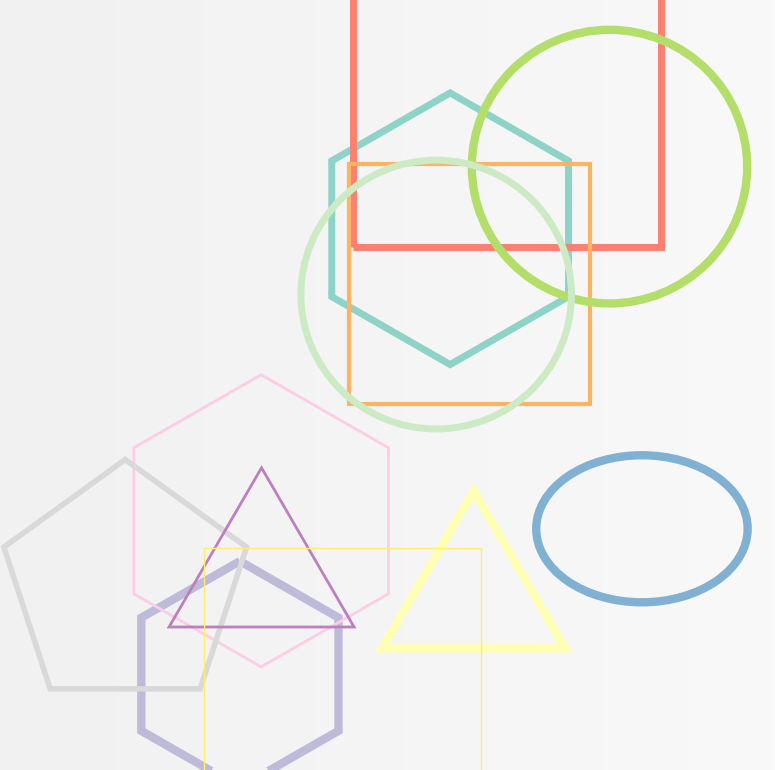[{"shape": "hexagon", "thickness": 2.5, "radius": 0.88, "center": [0.581, 0.703]}, {"shape": "triangle", "thickness": 3, "radius": 0.68, "center": [0.611, 0.226]}, {"shape": "hexagon", "thickness": 3, "radius": 0.73, "center": [0.31, 0.124]}, {"shape": "square", "thickness": 2.5, "radius": 0.99, "center": [0.654, 0.877]}, {"shape": "oval", "thickness": 3, "radius": 0.68, "center": [0.828, 0.313]}, {"shape": "square", "thickness": 1.5, "radius": 0.78, "center": [0.606, 0.631]}, {"shape": "circle", "thickness": 3, "radius": 0.89, "center": [0.786, 0.784]}, {"shape": "hexagon", "thickness": 1, "radius": 0.95, "center": [0.337, 0.324]}, {"shape": "pentagon", "thickness": 2, "radius": 0.82, "center": [0.162, 0.239]}, {"shape": "triangle", "thickness": 1, "radius": 0.69, "center": [0.337, 0.255]}, {"shape": "circle", "thickness": 2.5, "radius": 0.87, "center": [0.563, 0.617]}, {"shape": "square", "thickness": 0.5, "radius": 0.89, "center": [0.442, 0.11]}]